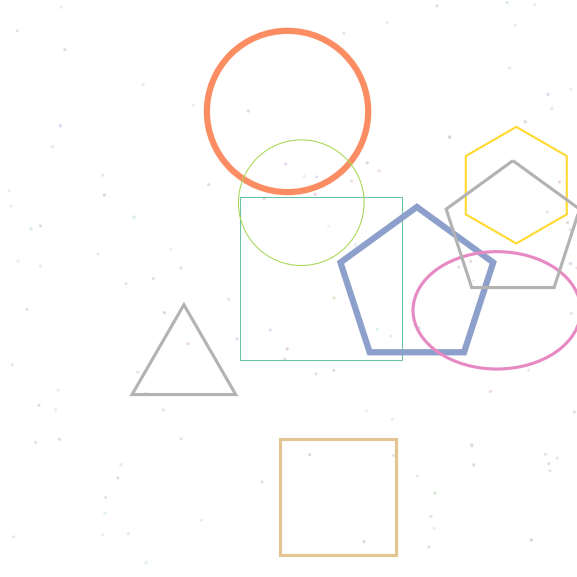[{"shape": "square", "thickness": 0.5, "radius": 0.7, "center": [0.556, 0.517]}, {"shape": "circle", "thickness": 3, "radius": 0.7, "center": [0.498, 0.806]}, {"shape": "pentagon", "thickness": 3, "radius": 0.7, "center": [0.722, 0.502]}, {"shape": "oval", "thickness": 1.5, "radius": 0.73, "center": [0.86, 0.462]}, {"shape": "circle", "thickness": 0.5, "radius": 0.54, "center": [0.522, 0.648]}, {"shape": "hexagon", "thickness": 1, "radius": 0.5, "center": [0.894, 0.678]}, {"shape": "square", "thickness": 1.5, "radius": 0.5, "center": [0.585, 0.139]}, {"shape": "triangle", "thickness": 1.5, "radius": 0.52, "center": [0.318, 0.368]}, {"shape": "pentagon", "thickness": 1.5, "radius": 0.61, "center": [0.888, 0.599]}]